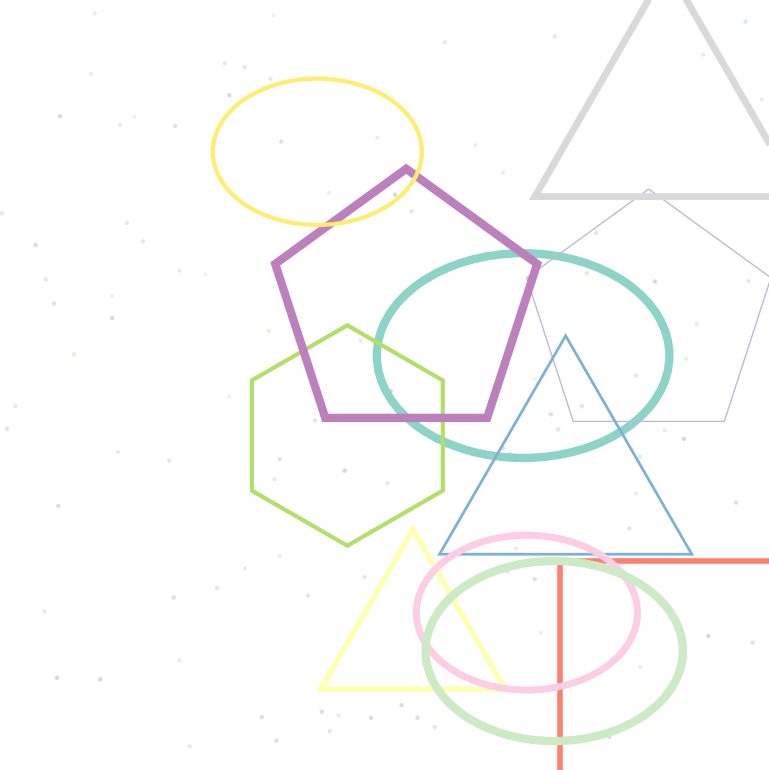[{"shape": "oval", "thickness": 3, "radius": 0.95, "center": [0.679, 0.538]}, {"shape": "triangle", "thickness": 2, "radius": 0.69, "center": [0.536, 0.174]}, {"shape": "pentagon", "thickness": 0.5, "radius": 0.83, "center": [0.843, 0.588]}, {"shape": "square", "thickness": 2, "radius": 0.82, "center": [0.891, 0.108]}, {"shape": "triangle", "thickness": 1, "radius": 0.95, "center": [0.735, 0.375]}, {"shape": "hexagon", "thickness": 1.5, "radius": 0.72, "center": [0.451, 0.434]}, {"shape": "oval", "thickness": 2.5, "radius": 0.72, "center": [0.684, 0.204]}, {"shape": "triangle", "thickness": 2.5, "radius": 0.99, "center": [0.867, 0.844]}, {"shape": "pentagon", "thickness": 3, "radius": 0.89, "center": [0.528, 0.602]}, {"shape": "oval", "thickness": 3, "radius": 0.84, "center": [0.72, 0.155]}, {"shape": "oval", "thickness": 1.5, "radius": 0.68, "center": [0.412, 0.803]}]